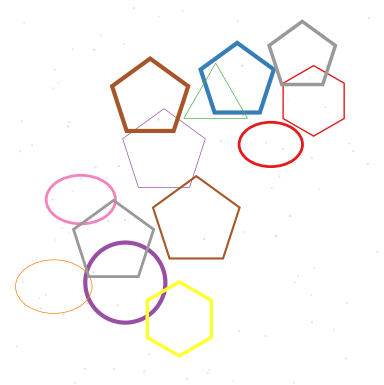[{"shape": "hexagon", "thickness": 1, "radius": 0.46, "center": [0.815, 0.738]}, {"shape": "oval", "thickness": 2, "radius": 0.41, "center": [0.703, 0.625]}, {"shape": "pentagon", "thickness": 3, "radius": 0.5, "center": [0.616, 0.789]}, {"shape": "triangle", "thickness": 0.5, "radius": 0.48, "center": [0.56, 0.74]}, {"shape": "pentagon", "thickness": 0.5, "radius": 0.56, "center": [0.426, 0.605]}, {"shape": "circle", "thickness": 3, "radius": 0.52, "center": [0.326, 0.266]}, {"shape": "oval", "thickness": 0.5, "radius": 0.5, "center": [0.14, 0.256]}, {"shape": "hexagon", "thickness": 2.5, "radius": 0.48, "center": [0.466, 0.172]}, {"shape": "pentagon", "thickness": 1.5, "radius": 0.59, "center": [0.51, 0.424]}, {"shape": "pentagon", "thickness": 3, "radius": 0.52, "center": [0.39, 0.744]}, {"shape": "oval", "thickness": 2, "radius": 0.45, "center": [0.21, 0.482]}, {"shape": "pentagon", "thickness": 2.5, "radius": 0.45, "center": [0.785, 0.854]}, {"shape": "pentagon", "thickness": 2, "radius": 0.55, "center": [0.295, 0.37]}]